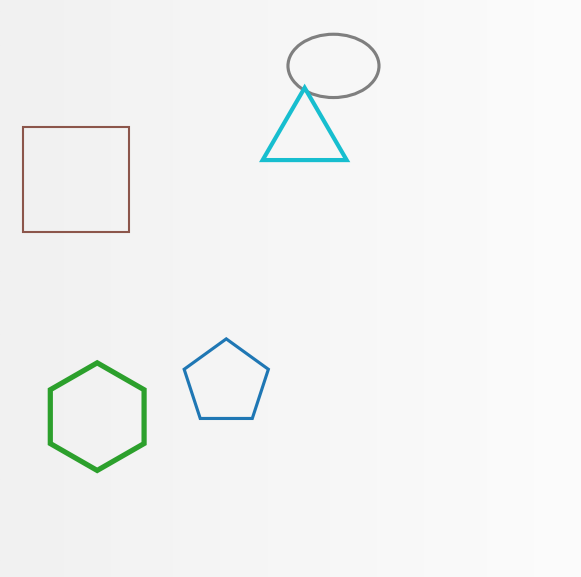[{"shape": "pentagon", "thickness": 1.5, "radius": 0.38, "center": [0.389, 0.336]}, {"shape": "hexagon", "thickness": 2.5, "radius": 0.47, "center": [0.167, 0.278]}, {"shape": "square", "thickness": 1, "radius": 0.45, "center": [0.131, 0.688]}, {"shape": "oval", "thickness": 1.5, "radius": 0.39, "center": [0.574, 0.885]}, {"shape": "triangle", "thickness": 2, "radius": 0.42, "center": [0.524, 0.764]}]